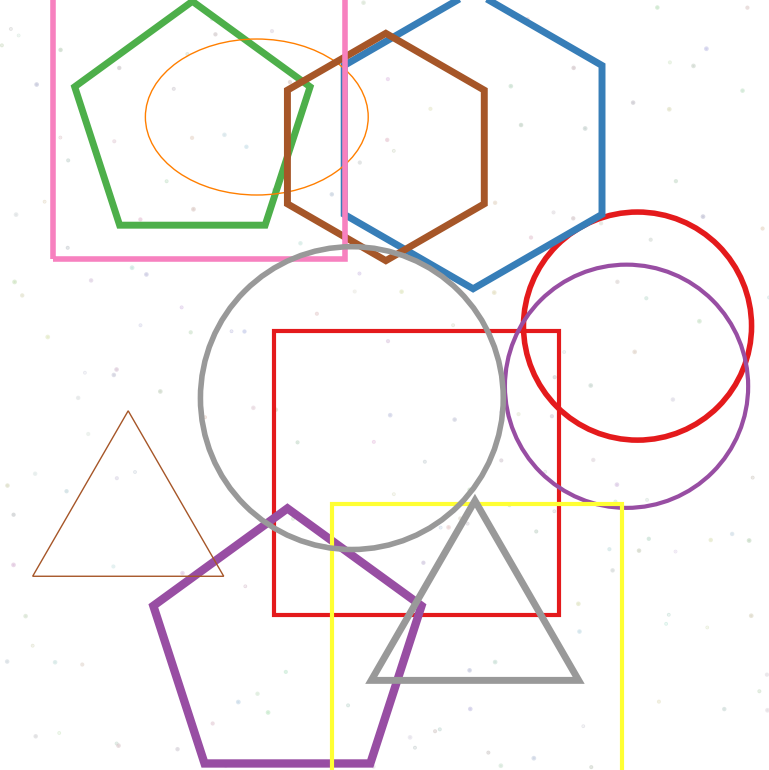[{"shape": "circle", "thickness": 2, "radius": 0.74, "center": [0.828, 0.577]}, {"shape": "square", "thickness": 1.5, "radius": 0.92, "center": [0.541, 0.386]}, {"shape": "hexagon", "thickness": 2.5, "radius": 0.97, "center": [0.614, 0.818]}, {"shape": "pentagon", "thickness": 2.5, "radius": 0.8, "center": [0.25, 0.838]}, {"shape": "pentagon", "thickness": 3, "radius": 0.92, "center": [0.373, 0.157]}, {"shape": "circle", "thickness": 1.5, "radius": 0.79, "center": [0.814, 0.498]}, {"shape": "oval", "thickness": 0.5, "radius": 0.72, "center": [0.334, 0.848]}, {"shape": "square", "thickness": 1.5, "radius": 0.94, "center": [0.619, 0.157]}, {"shape": "triangle", "thickness": 0.5, "radius": 0.72, "center": [0.166, 0.323]}, {"shape": "hexagon", "thickness": 2.5, "radius": 0.74, "center": [0.501, 0.809]}, {"shape": "square", "thickness": 2, "radius": 0.95, "center": [0.259, 0.853]}, {"shape": "circle", "thickness": 2, "radius": 0.98, "center": [0.457, 0.483]}, {"shape": "triangle", "thickness": 2.5, "radius": 0.78, "center": [0.617, 0.194]}]